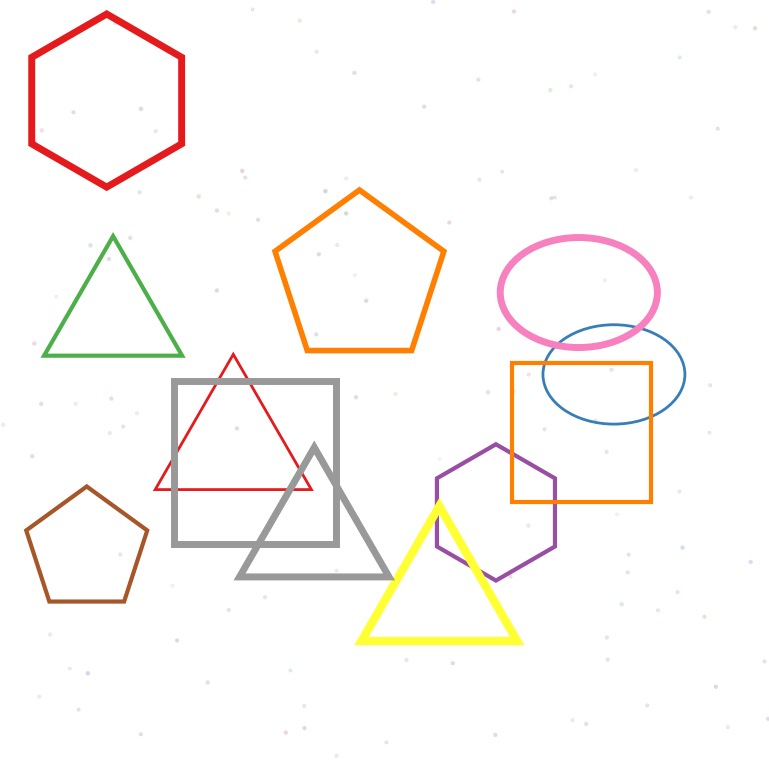[{"shape": "hexagon", "thickness": 2.5, "radius": 0.56, "center": [0.139, 0.869]}, {"shape": "triangle", "thickness": 1, "radius": 0.59, "center": [0.303, 0.423]}, {"shape": "oval", "thickness": 1, "radius": 0.46, "center": [0.797, 0.514]}, {"shape": "triangle", "thickness": 1.5, "radius": 0.52, "center": [0.147, 0.59]}, {"shape": "hexagon", "thickness": 1.5, "radius": 0.44, "center": [0.644, 0.335]}, {"shape": "square", "thickness": 1.5, "radius": 0.45, "center": [0.755, 0.438]}, {"shape": "pentagon", "thickness": 2, "radius": 0.58, "center": [0.467, 0.638]}, {"shape": "triangle", "thickness": 3, "radius": 0.58, "center": [0.571, 0.226]}, {"shape": "pentagon", "thickness": 1.5, "radius": 0.41, "center": [0.113, 0.286]}, {"shape": "oval", "thickness": 2.5, "radius": 0.51, "center": [0.752, 0.62]}, {"shape": "triangle", "thickness": 2.5, "radius": 0.56, "center": [0.408, 0.307]}, {"shape": "square", "thickness": 2.5, "radius": 0.53, "center": [0.331, 0.399]}]